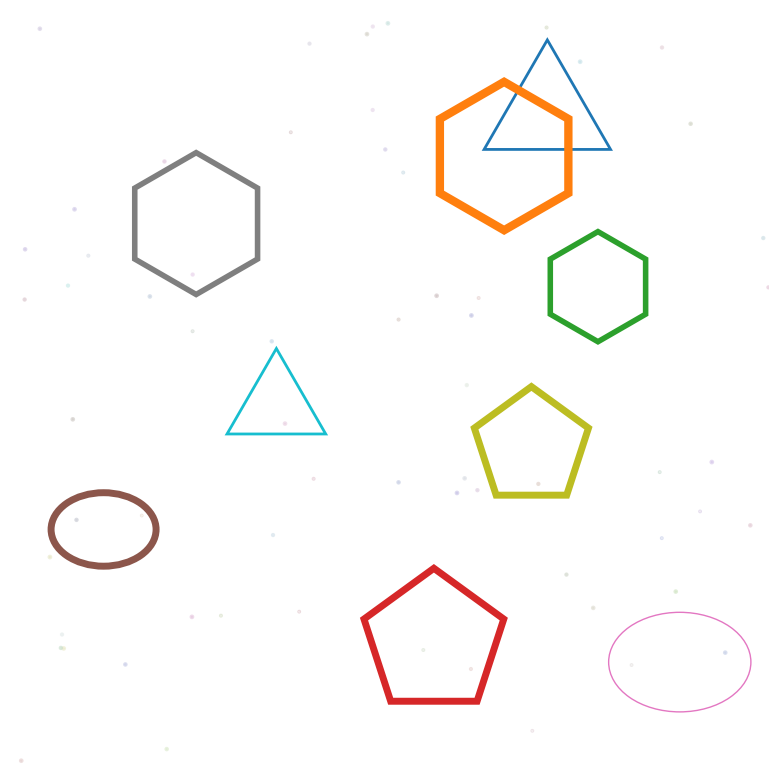[{"shape": "triangle", "thickness": 1, "radius": 0.47, "center": [0.711, 0.853]}, {"shape": "hexagon", "thickness": 3, "radius": 0.48, "center": [0.655, 0.797]}, {"shape": "hexagon", "thickness": 2, "radius": 0.36, "center": [0.777, 0.628]}, {"shape": "pentagon", "thickness": 2.5, "radius": 0.48, "center": [0.563, 0.167]}, {"shape": "oval", "thickness": 2.5, "radius": 0.34, "center": [0.135, 0.312]}, {"shape": "oval", "thickness": 0.5, "radius": 0.46, "center": [0.883, 0.14]}, {"shape": "hexagon", "thickness": 2, "radius": 0.46, "center": [0.255, 0.71]}, {"shape": "pentagon", "thickness": 2.5, "radius": 0.39, "center": [0.69, 0.42]}, {"shape": "triangle", "thickness": 1, "radius": 0.37, "center": [0.359, 0.473]}]